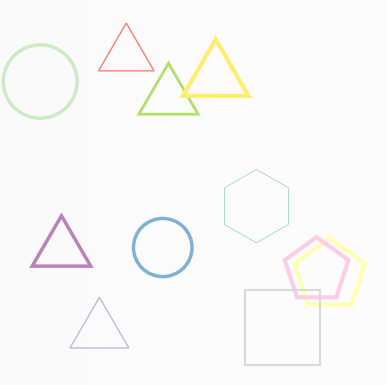[{"shape": "hexagon", "thickness": 0.5, "radius": 0.48, "center": [0.662, 0.465]}, {"shape": "pentagon", "thickness": 3, "radius": 0.48, "center": [0.851, 0.286]}, {"shape": "triangle", "thickness": 1, "radius": 0.44, "center": [0.257, 0.14]}, {"shape": "triangle", "thickness": 1, "radius": 0.41, "center": [0.326, 0.857]}, {"shape": "circle", "thickness": 2.5, "radius": 0.38, "center": [0.42, 0.357]}, {"shape": "triangle", "thickness": 2, "radius": 0.44, "center": [0.435, 0.747]}, {"shape": "pentagon", "thickness": 3, "radius": 0.43, "center": [0.817, 0.298]}, {"shape": "square", "thickness": 1.5, "radius": 0.48, "center": [0.728, 0.149]}, {"shape": "triangle", "thickness": 2.5, "radius": 0.44, "center": [0.159, 0.352]}, {"shape": "circle", "thickness": 2.5, "radius": 0.48, "center": [0.104, 0.788]}, {"shape": "triangle", "thickness": 3, "radius": 0.49, "center": [0.557, 0.8]}]